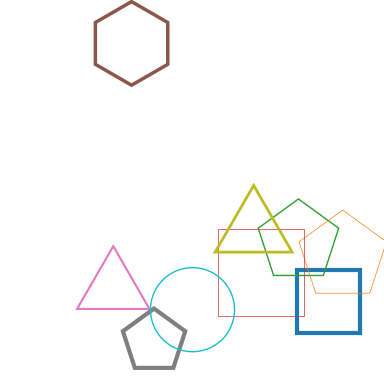[{"shape": "square", "thickness": 3, "radius": 0.41, "center": [0.853, 0.217]}, {"shape": "pentagon", "thickness": 0.5, "radius": 0.6, "center": [0.89, 0.335]}, {"shape": "pentagon", "thickness": 1, "radius": 0.55, "center": [0.775, 0.373]}, {"shape": "square", "thickness": 0.5, "radius": 0.56, "center": [0.678, 0.293]}, {"shape": "hexagon", "thickness": 2.5, "radius": 0.54, "center": [0.342, 0.887]}, {"shape": "triangle", "thickness": 1.5, "radius": 0.54, "center": [0.294, 0.252]}, {"shape": "pentagon", "thickness": 3, "radius": 0.43, "center": [0.4, 0.113]}, {"shape": "triangle", "thickness": 2, "radius": 0.58, "center": [0.659, 0.403]}, {"shape": "circle", "thickness": 1, "radius": 0.55, "center": [0.5, 0.196]}]